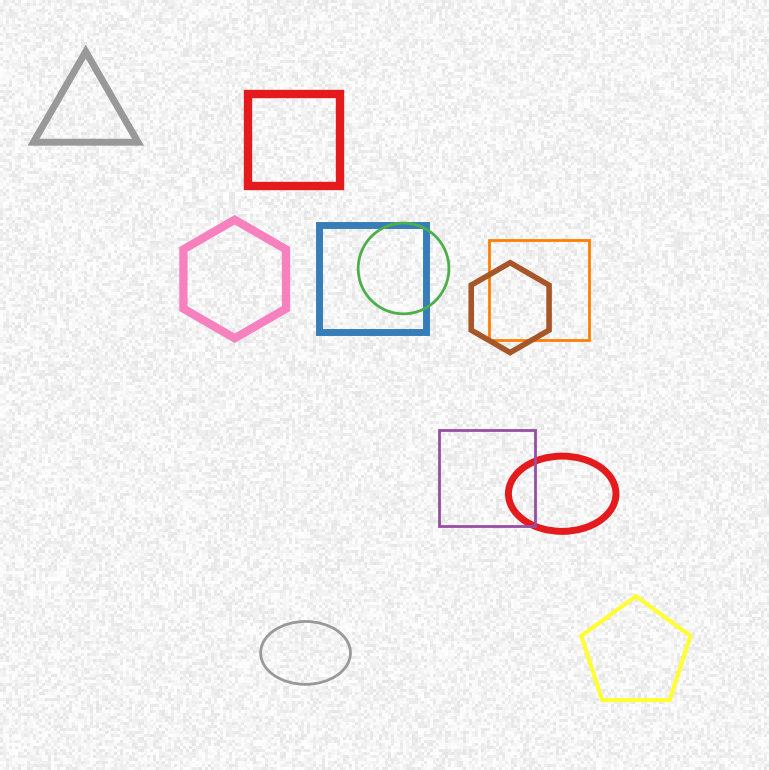[{"shape": "oval", "thickness": 2.5, "radius": 0.35, "center": [0.73, 0.359]}, {"shape": "square", "thickness": 3, "radius": 0.3, "center": [0.382, 0.818]}, {"shape": "square", "thickness": 2.5, "radius": 0.35, "center": [0.484, 0.638]}, {"shape": "circle", "thickness": 1, "radius": 0.29, "center": [0.524, 0.651]}, {"shape": "square", "thickness": 1, "radius": 0.31, "center": [0.633, 0.38]}, {"shape": "square", "thickness": 1, "radius": 0.32, "center": [0.7, 0.624]}, {"shape": "pentagon", "thickness": 1.5, "radius": 0.37, "center": [0.826, 0.151]}, {"shape": "hexagon", "thickness": 2, "radius": 0.29, "center": [0.663, 0.6]}, {"shape": "hexagon", "thickness": 3, "radius": 0.38, "center": [0.305, 0.638]}, {"shape": "oval", "thickness": 1, "radius": 0.29, "center": [0.397, 0.152]}, {"shape": "triangle", "thickness": 2.5, "radius": 0.39, "center": [0.111, 0.855]}]